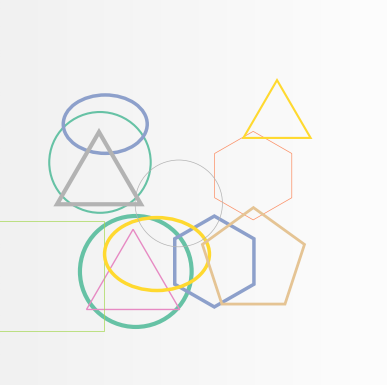[{"shape": "circle", "thickness": 1.5, "radius": 0.65, "center": [0.258, 0.578]}, {"shape": "circle", "thickness": 3, "radius": 0.72, "center": [0.35, 0.295]}, {"shape": "hexagon", "thickness": 0.5, "radius": 0.57, "center": [0.653, 0.544]}, {"shape": "oval", "thickness": 2.5, "radius": 0.54, "center": [0.272, 0.678]}, {"shape": "hexagon", "thickness": 2.5, "radius": 0.59, "center": [0.553, 0.321]}, {"shape": "triangle", "thickness": 1, "radius": 0.69, "center": [0.343, 0.266]}, {"shape": "square", "thickness": 0.5, "radius": 0.71, "center": [0.126, 0.283]}, {"shape": "oval", "thickness": 2.5, "radius": 0.68, "center": [0.405, 0.34]}, {"shape": "triangle", "thickness": 1.5, "radius": 0.5, "center": [0.715, 0.692]}, {"shape": "pentagon", "thickness": 2, "radius": 0.69, "center": [0.654, 0.322]}, {"shape": "circle", "thickness": 0.5, "radius": 0.56, "center": [0.461, 0.472]}, {"shape": "triangle", "thickness": 3, "radius": 0.63, "center": [0.255, 0.532]}]